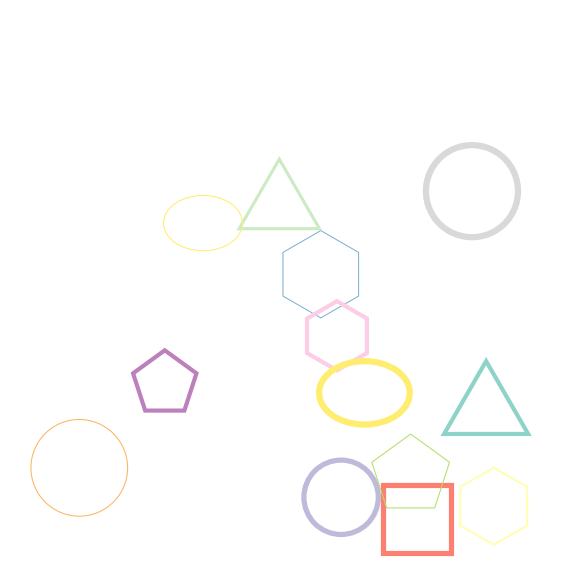[{"shape": "triangle", "thickness": 2, "radius": 0.42, "center": [0.842, 0.29]}, {"shape": "hexagon", "thickness": 1, "radius": 0.33, "center": [0.855, 0.123]}, {"shape": "circle", "thickness": 2.5, "radius": 0.32, "center": [0.591, 0.138]}, {"shape": "square", "thickness": 2.5, "radius": 0.3, "center": [0.723, 0.101]}, {"shape": "hexagon", "thickness": 0.5, "radius": 0.38, "center": [0.555, 0.524]}, {"shape": "circle", "thickness": 0.5, "radius": 0.42, "center": [0.137, 0.189]}, {"shape": "pentagon", "thickness": 0.5, "radius": 0.35, "center": [0.711, 0.177]}, {"shape": "hexagon", "thickness": 2, "radius": 0.3, "center": [0.584, 0.418]}, {"shape": "circle", "thickness": 3, "radius": 0.4, "center": [0.817, 0.668]}, {"shape": "pentagon", "thickness": 2, "radius": 0.29, "center": [0.285, 0.335]}, {"shape": "triangle", "thickness": 1.5, "radius": 0.4, "center": [0.484, 0.643]}, {"shape": "oval", "thickness": 0.5, "radius": 0.34, "center": [0.352, 0.613]}, {"shape": "oval", "thickness": 3, "radius": 0.39, "center": [0.631, 0.319]}]